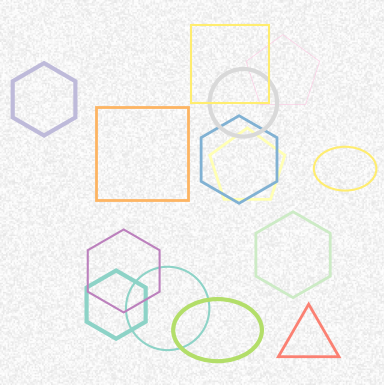[{"shape": "hexagon", "thickness": 3, "radius": 0.44, "center": [0.302, 0.209]}, {"shape": "circle", "thickness": 1.5, "radius": 0.54, "center": [0.435, 0.199]}, {"shape": "pentagon", "thickness": 2, "radius": 0.51, "center": [0.642, 0.565]}, {"shape": "hexagon", "thickness": 3, "radius": 0.47, "center": [0.114, 0.742]}, {"shape": "triangle", "thickness": 2, "radius": 0.45, "center": [0.802, 0.119]}, {"shape": "hexagon", "thickness": 2, "radius": 0.57, "center": [0.621, 0.586]}, {"shape": "square", "thickness": 2, "radius": 0.6, "center": [0.368, 0.601]}, {"shape": "oval", "thickness": 3, "radius": 0.58, "center": [0.565, 0.142]}, {"shape": "pentagon", "thickness": 0.5, "radius": 0.5, "center": [0.735, 0.81]}, {"shape": "circle", "thickness": 3, "radius": 0.44, "center": [0.632, 0.733]}, {"shape": "hexagon", "thickness": 1.5, "radius": 0.54, "center": [0.321, 0.296]}, {"shape": "hexagon", "thickness": 2, "radius": 0.56, "center": [0.761, 0.338]}, {"shape": "square", "thickness": 1.5, "radius": 0.51, "center": [0.598, 0.834]}, {"shape": "oval", "thickness": 1.5, "radius": 0.41, "center": [0.896, 0.562]}]